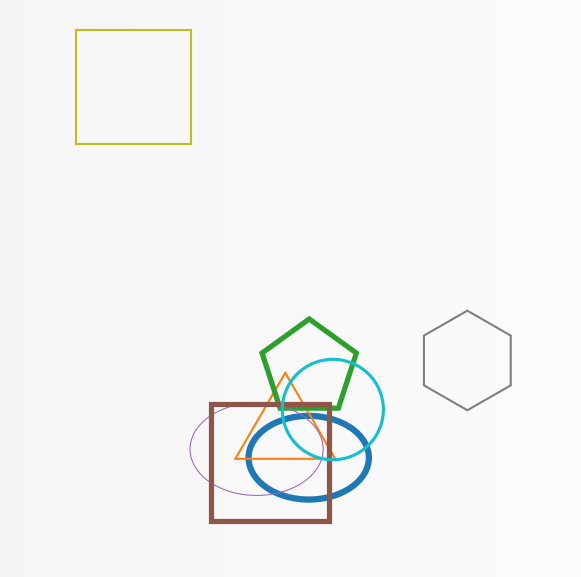[{"shape": "oval", "thickness": 3, "radius": 0.52, "center": [0.531, 0.207]}, {"shape": "triangle", "thickness": 1, "radius": 0.5, "center": [0.491, 0.254]}, {"shape": "pentagon", "thickness": 2.5, "radius": 0.43, "center": [0.532, 0.361]}, {"shape": "oval", "thickness": 0.5, "radius": 0.57, "center": [0.441, 0.221]}, {"shape": "square", "thickness": 2.5, "radius": 0.51, "center": [0.464, 0.198]}, {"shape": "hexagon", "thickness": 1, "radius": 0.43, "center": [0.804, 0.375]}, {"shape": "square", "thickness": 1, "radius": 0.49, "center": [0.229, 0.848]}, {"shape": "circle", "thickness": 1.5, "radius": 0.43, "center": [0.573, 0.29]}]